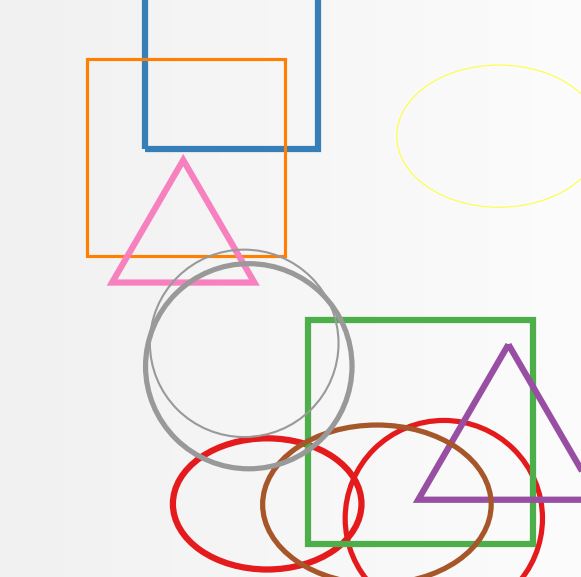[{"shape": "oval", "thickness": 3, "radius": 0.81, "center": [0.46, 0.127]}, {"shape": "circle", "thickness": 2.5, "radius": 0.85, "center": [0.764, 0.101]}, {"shape": "square", "thickness": 3, "radius": 0.74, "center": [0.399, 0.889]}, {"shape": "square", "thickness": 3, "radius": 0.97, "center": [0.723, 0.251]}, {"shape": "triangle", "thickness": 3, "radius": 0.9, "center": [0.875, 0.223]}, {"shape": "square", "thickness": 1.5, "radius": 0.85, "center": [0.32, 0.726]}, {"shape": "oval", "thickness": 0.5, "radius": 0.88, "center": [0.858, 0.763]}, {"shape": "oval", "thickness": 2.5, "radius": 0.98, "center": [0.648, 0.126]}, {"shape": "triangle", "thickness": 3, "radius": 0.71, "center": [0.315, 0.581]}, {"shape": "circle", "thickness": 2.5, "radius": 0.89, "center": [0.428, 0.365]}, {"shape": "circle", "thickness": 1, "radius": 0.81, "center": [0.42, 0.405]}]